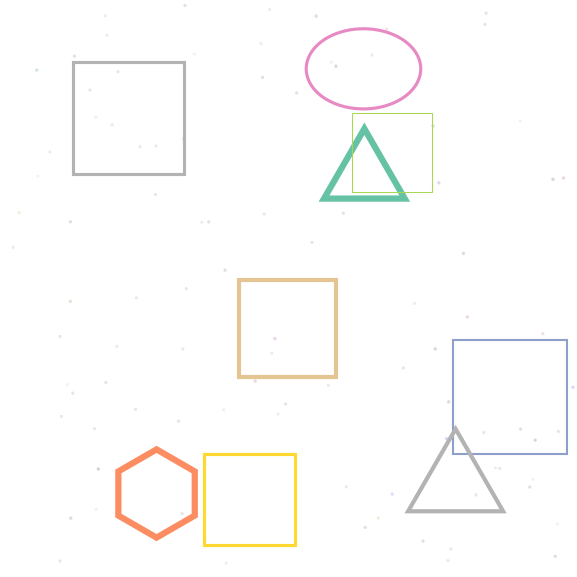[{"shape": "triangle", "thickness": 3, "radius": 0.4, "center": [0.631, 0.696]}, {"shape": "hexagon", "thickness": 3, "radius": 0.38, "center": [0.271, 0.145]}, {"shape": "square", "thickness": 1, "radius": 0.49, "center": [0.883, 0.312]}, {"shape": "oval", "thickness": 1.5, "radius": 0.5, "center": [0.629, 0.88]}, {"shape": "square", "thickness": 0.5, "radius": 0.34, "center": [0.679, 0.735]}, {"shape": "square", "thickness": 1.5, "radius": 0.39, "center": [0.432, 0.134]}, {"shape": "square", "thickness": 2, "radius": 0.42, "center": [0.498, 0.43]}, {"shape": "triangle", "thickness": 2, "radius": 0.48, "center": [0.789, 0.161]}, {"shape": "square", "thickness": 1.5, "radius": 0.48, "center": [0.223, 0.795]}]